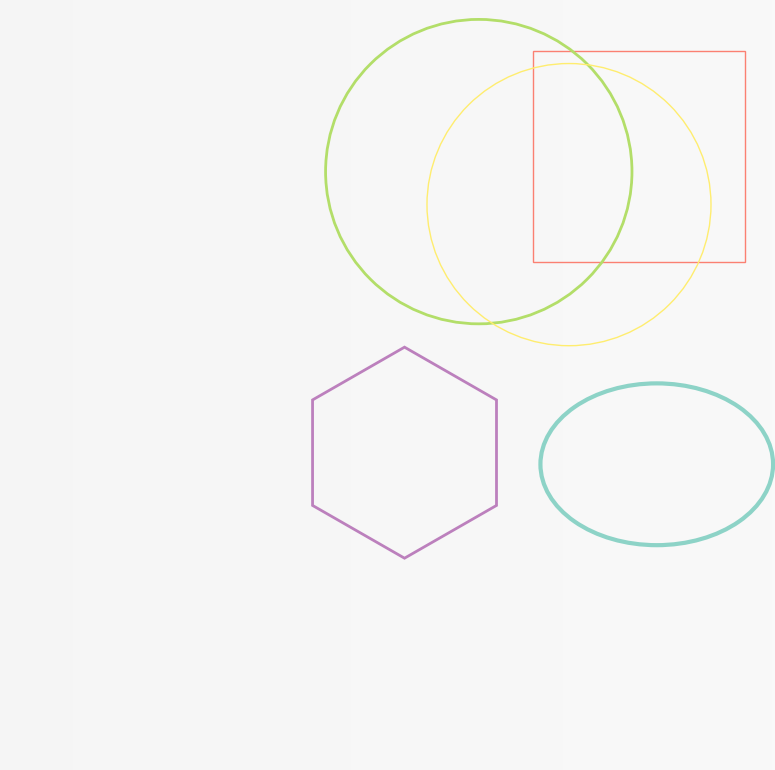[{"shape": "oval", "thickness": 1.5, "radius": 0.75, "center": [0.847, 0.397]}, {"shape": "square", "thickness": 0.5, "radius": 0.68, "center": [0.824, 0.797]}, {"shape": "circle", "thickness": 1, "radius": 0.99, "center": [0.618, 0.777]}, {"shape": "hexagon", "thickness": 1, "radius": 0.69, "center": [0.522, 0.412]}, {"shape": "circle", "thickness": 0.5, "radius": 0.92, "center": [0.734, 0.734]}]